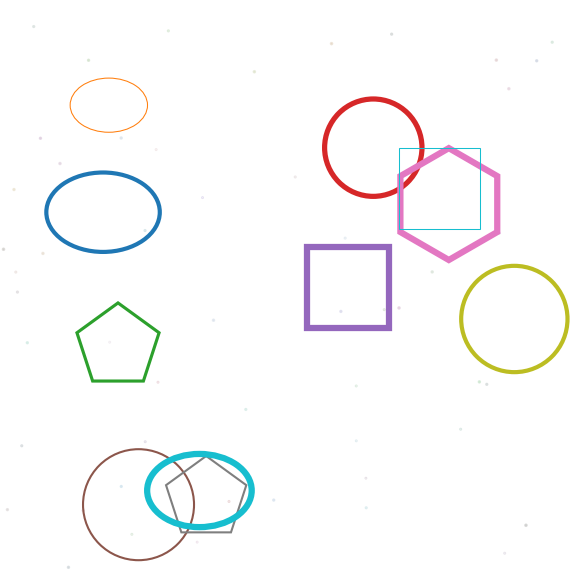[{"shape": "oval", "thickness": 2, "radius": 0.49, "center": [0.178, 0.632]}, {"shape": "oval", "thickness": 0.5, "radius": 0.33, "center": [0.188, 0.817]}, {"shape": "pentagon", "thickness": 1.5, "radius": 0.37, "center": [0.204, 0.4]}, {"shape": "circle", "thickness": 2.5, "radius": 0.42, "center": [0.646, 0.743]}, {"shape": "square", "thickness": 3, "radius": 0.35, "center": [0.603, 0.501]}, {"shape": "circle", "thickness": 1, "radius": 0.48, "center": [0.24, 0.125]}, {"shape": "hexagon", "thickness": 3, "radius": 0.48, "center": [0.777, 0.646]}, {"shape": "pentagon", "thickness": 1, "radius": 0.37, "center": [0.357, 0.136]}, {"shape": "circle", "thickness": 2, "radius": 0.46, "center": [0.891, 0.447]}, {"shape": "oval", "thickness": 3, "radius": 0.45, "center": [0.345, 0.15]}, {"shape": "square", "thickness": 0.5, "radius": 0.35, "center": [0.761, 0.673]}]